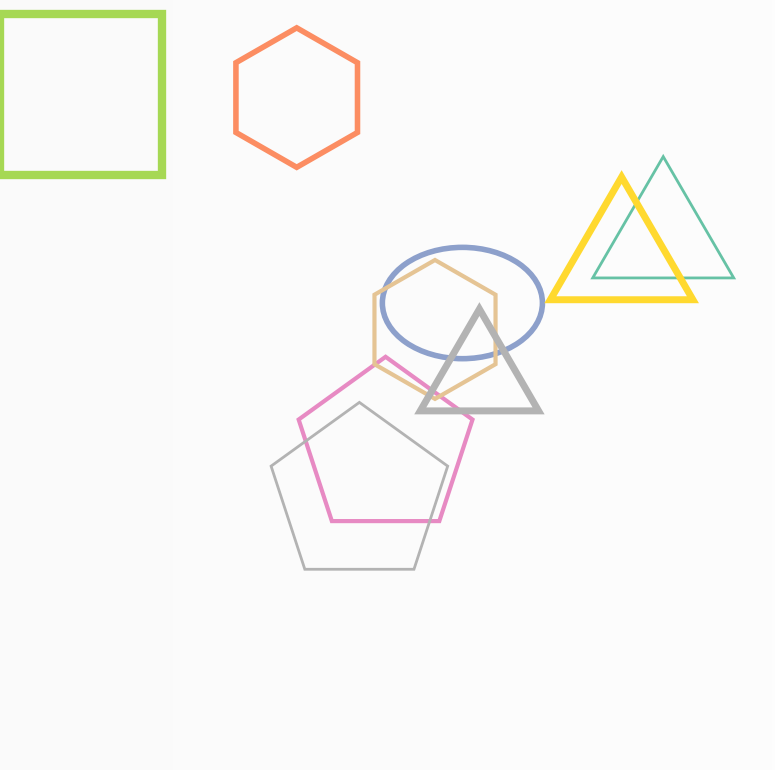[{"shape": "triangle", "thickness": 1, "radius": 0.53, "center": [0.856, 0.692]}, {"shape": "hexagon", "thickness": 2, "radius": 0.45, "center": [0.383, 0.873]}, {"shape": "oval", "thickness": 2, "radius": 0.52, "center": [0.597, 0.606]}, {"shape": "pentagon", "thickness": 1.5, "radius": 0.59, "center": [0.498, 0.419]}, {"shape": "square", "thickness": 3, "radius": 0.52, "center": [0.105, 0.877]}, {"shape": "triangle", "thickness": 2.5, "radius": 0.53, "center": [0.802, 0.664]}, {"shape": "hexagon", "thickness": 1.5, "radius": 0.45, "center": [0.561, 0.572]}, {"shape": "pentagon", "thickness": 1, "radius": 0.6, "center": [0.464, 0.358]}, {"shape": "triangle", "thickness": 2.5, "radius": 0.44, "center": [0.619, 0.51]}]